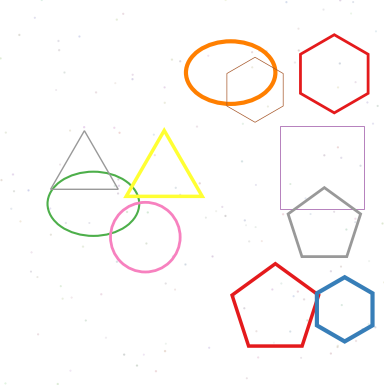[{"shape": "pentagon", "thickness": 2.5, "radius": 0.59, "center": [0.715, 0.197]}, {"shape": "hexagon", "thickness": 2, "radius": 0.51, "center": [0.868, 0.808]}, {"shape": "hexagon", "thickness": 3, "radius": 0.42, "center": [0.895, 0.196]}, {"shape": "oval", "thickness": 1.5, "radius": 0.6, "center": [0.243, 0.471]}, {"shape": "square", "thickness": 0.5, "radius": 0.54, "center": [0.836, 0.565]}, {"shape": "oval", "thickness": 3, "radius": 0.58, "center": [0.599, 0.811]}, {"shape": "triangle", "thickness": 2.5, "radius": 0.57, "center": [0.427, 0.547]}, {"shape": "hexagon", "thickness": 0.5, "radius": 0.42, "center": [0.662, 0.767]}, {"shape": "circle", "thickness": 2, "radius": 0.45, "center": [0.377, 0.384]}, {"shape": "pentagon", "thickness": 2, "radius": 0.5, "center": [0.842, 0.414]}, {"shape": "triangle", "thickness": 1, "radius": 0.51, "center": [0.219, 0.559]}]